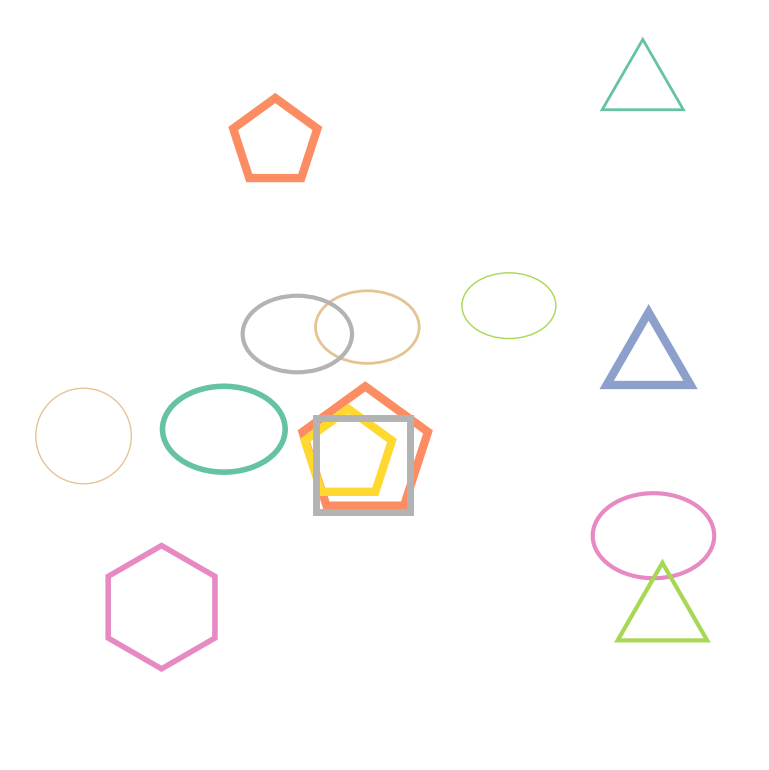[{"shape": "oval", "thickness": 2, "radius": 0.4, "center": [0.291, 0.443]}, {"shape": "triangle", "thickness": 1, "radius": 0.3, "center": [0.835, 0.888]}, {"shape": "pentagon", "thickness": 3, "radius": 0.43, "center": [0.474, 0.413]}, {"shape": "pentagon", "thickness": 3, "radius": 0.29, "center": [0.357, 0.815]}, {"shape": "triangle", "thickness": 3, "radius": 0.31, "center": [0.842, 0.531]}, {"shape": "hexagon", "thickness": 2, "radius": 0.4, "center": [0.21, 0.211]}, {"shape": "oval", "thickness": 1.5, "radius": 0.39, "center": [0.849, 0.304]}, {"shape": "oval", "thickness": 0.5, "radius": 0.3, "center": [0.661, 0.603]}, {"shape": "triangle", "thickness": 1.5, "radius": 0.34, "center": [0.86, 0.202]}, {"shape": "pentagon", "thickness": 3, "radius": 0.3, "center": [0.452, 0.409]}, {"shape": "oval", "thickness": 1, "radius": 0.34, "center": [0.477, 0.575]}, {"shape": "circle", "thickness": 0.5, "radius": 0.31, "center": [0.109, 0.434]}, {"shape": "square", "thickness": 2.5, "radius": 0.31, "center": [0.471, 0.396]}, {"shape": "oval", "thickness": 1.5, "radius": 0.36, "center": [0.386, 0.566]}]